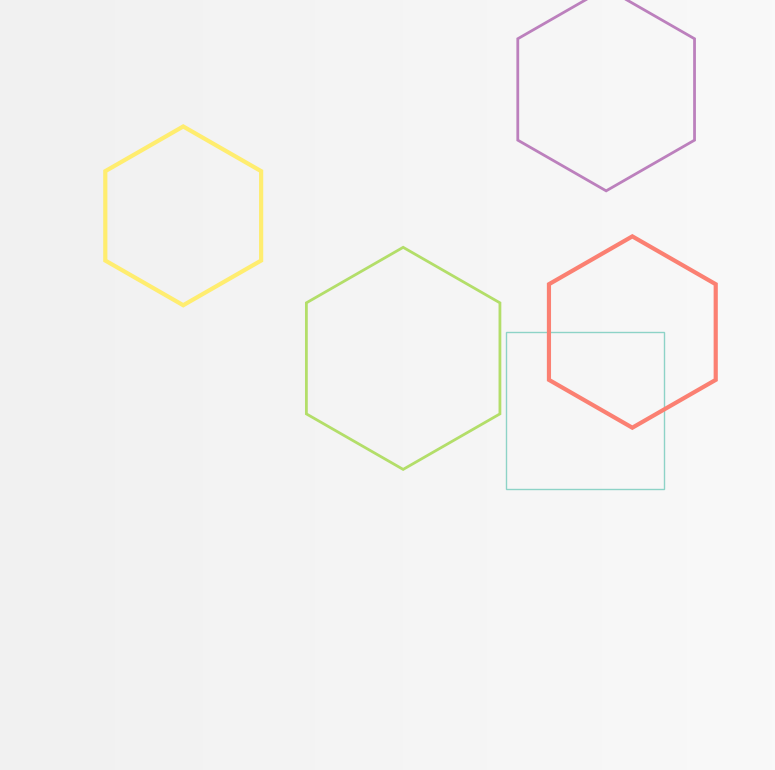[{"shape": "square", "thickness": 0.5, "radius": 0.51, "center": [0.755, 0.467]}, {"shape": "hexagon", "thickness": 1.5, "radius": 0.62, "center": [0.816, 0.569]}, {"shape": "hexagon", "thickness": 1, "radius": 0.72, "center": [0.52, 0.535]}, {"shape": "hexagon", "thickness": 1, "radius": 0.66, "center": [0.782, 0.884]}, {"shape": "hexagon", "thickness": 1.5, "radius": 0.58, "center": [0.236, 0.72]}]